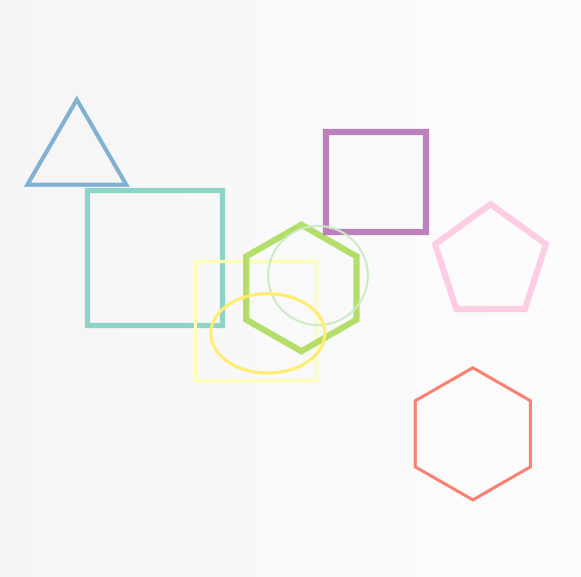[{"shape": "square", "thickness": 2.5, "radius": 0.58, "center": [0.265, 0.554]}, {"shape": "square", "thickness": 1.5, "radius": 0.52, "center": [0.44, 0.444]}, {"shape": "hexagon", "thickness": 1.5, "radius": 0.57, "center": [0.813, 0.248]}, {"shape": "triangle", "thickness": 2, "radius": 0.49, "center": [0.132, 0.728]}, {"shape": "hexagon", "thickness": 3, "radius": 0.55, "center": [0.518, 0.5]}, {"shape": "pentagon", "thickness": 3, "radius": 0.5, "center": [0.844, 0.545]}, {"shape": "square", "thickness": 3, "radius": 0.43, "center": [0.647, 0.683]}, {"shape": "circle", "thickness": 1, "radius": 0.43, "center": [0.547, 0.522]}, {"shape": "oval", "thickness": 1.5, "radius": 0.49, "center": [0.461, 0.422]}]